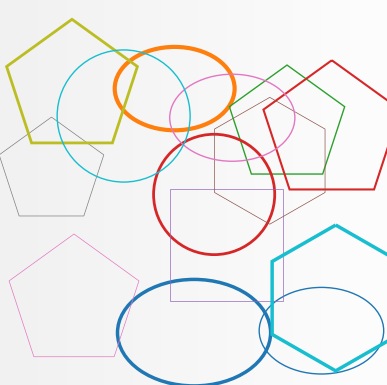[{"shape": "oval", "thickness": 1, "radius": 0.8, "center": [0.83, 0.141]}, {"shape": "oval", "thickness": 2.5, "radius": 0.99, "center": [0.501, 0.136]}, {"shape": "oval", "thickness": 3, "radius": 0.77, "center": [0.451, 0.77]}, {"shape": "pentagon", "thickness": 1, "radius": 0.78, "center": [0.741, 0.675]}, {"shape": "circle", "thickness": 2, "radius": 0.78, "center": [0.553, 0.495]}, {"shape": "pentagon", "thickness": 1.5, "radius": 0.93, "center": [0.856, 0.658]}, {"shape": "square", "thickness": 0.5, "radius": 0.73, "center": [0.585, 0.365]}, {"shape": "hexagon", "thickness": 0.5, "radius": 0.82, "center": [0.696, 0.582]}, {"shape": "oval", "thickness": 1, "radius": 0.81, "center": [0.599, 0.694]}, {"shape": "pentagon", "thickness": 0.5, "radius": 0.88, "center": [0.191, 0.216]}, {"shape": "pentagon", "thickness": 0.5, "radius": 0.71, "center": [0.133, 0.554]}, {"shape": "pentagon", "thickness": 2, "radius": 0.89, "center": [0.186, 0.772]}, {"shape": "circle", "thickness": 1, "radius": 0.86, "center": [0.319, 0.699]}, {"shape": "hexagon", "thickness": 2.5, "radius": 0.95, "center": [0.866, 0.226]}]